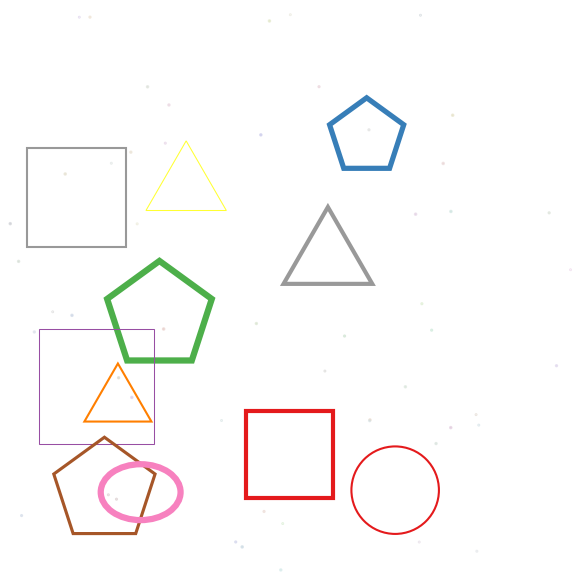[{"shape": "square", "thickness": 2, "radius": 0.38, "center": [0.502, 0.212]}, {"shape": "circle", "thickness": 1, "radius": 0.38, "center": [0.684, 0.15]}, {"shape": "pentagon", "thickness": 2.5, "radius": 0.34, "center": [0.635, 0.762]}, {"shape": "pentagon", "thickness": 3, "radius": 0.48, "center": [0.276, 0.452]}, {"shape": "square", "thickness": 0.5, "radius": 0.5, "center": [0.167, 0.33]}, {"shape": "triangle", "thickness": 1, "radius": 0.34, "center": [0.204, 0.303]}, {"shape": "triangle", "thickness": 0.5, "radius": 0.4, "center": [0.322, 0.675]}, {"shape": "pentagon", "thickness": 1.5, "radius": 0.46, "center": [0.181, 0.15]}, {"shape": "oval", "thickness": 3, "radius": 0.35, "center": [0.244, 0.147]}, {"shape": "square", "thickness": 1, "radius": 0.43, "center": [0.132, 0.657]}, {"shape": "triangle", "thickness": 2, "radius": 0.44, "center": [0.568, 0.552]}]